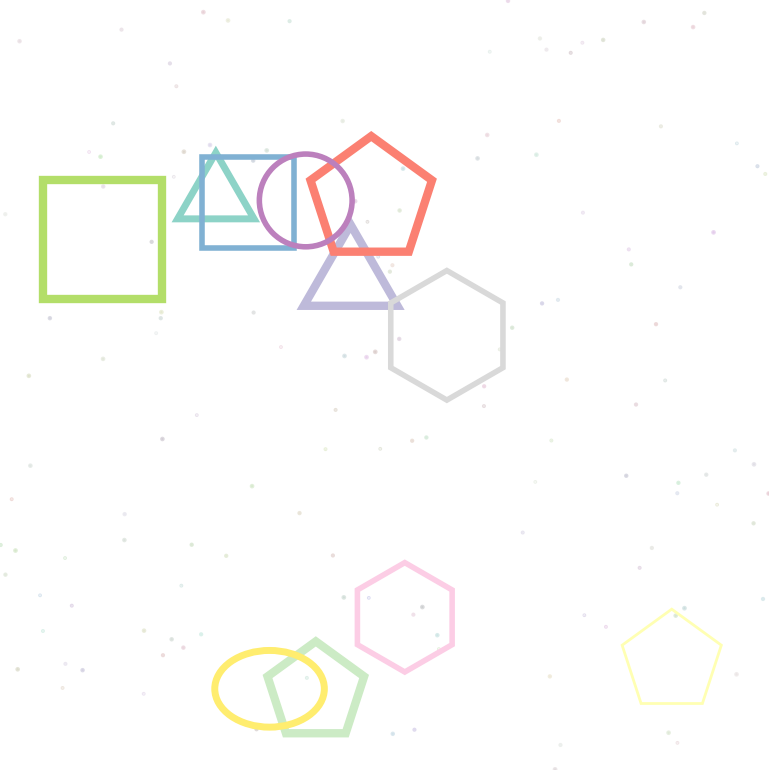[{"shape": "triangle", "thickness": 2.5, "radius": 0.29, "center": [0.28, 0.744]}, {"shape": "pentagon", "thickness": 1, "radius": 0.34, "center": [0.872, 0.141]}, {"shape": "triangle", "thickness": 3, "radius": 0.35, "center": [0.455, 0.638]}, {"shape": "pentagon", "thickness": 3, "radius": 0.41, "center": [0.482, 0.74]}, {"shape": "square", "thickness": 2, "radius": 0.3, "center": [0.322, 0.737]}, {"shape": "square", "thickness": 3, "radius": 0.39, "center": [0.133, 0.689]}, {"shape": "hexagon", "thickness": 2, "radius": 0.36, "center": [0.526, 0.198]}, {"shape": "hexagon", "thickness": 2, "radius": 0.42, "center": [0.58, 0.565]}, {"shape": "circle", "thickness": 2, "radius": 0.3, "center": [0.397, 0.74]}, {"shape": "pentagon", "thickness": 3, "radius": 0.33, "center": [0.41, 0.101]}, {"shape": "oval", "thickness": 2.5, "radius": 0.36, "center": [0.35, 0.105]}]